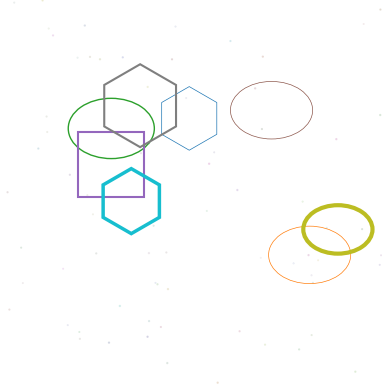[{"shape": "hexagon", "thickness": 0.5, "radius": 0.41, "center": [0.492, 0.692]}, {"shape": "oval", "thickness": 0.5, "radius": 0.53, "center": [0.804, 0.338]}, {"shape": "oval", "thickness": 1, "radius": 0.56, "center": [0.289, 0.666]}, {"shape": "square", "thickness": 1.5, "radius": 0.43, "center": [0.289, 0.572]}, {"shape": "oval", "thickness": 0.5, "radius": 0.53, "center": [0.705, 0.714]}, {"shape": "hexagon", "thickness": 1.5, "radius": 0.54, "center": [0.364, 0.725]}, {"shape": "oval", "thickness": 3, "radius": 0.45, "center": [0.878, 0.404]}, {"shape": "hexagon", "thickness": 2.5, "radius": 0.42, "center": [0.341, 0.478]}]